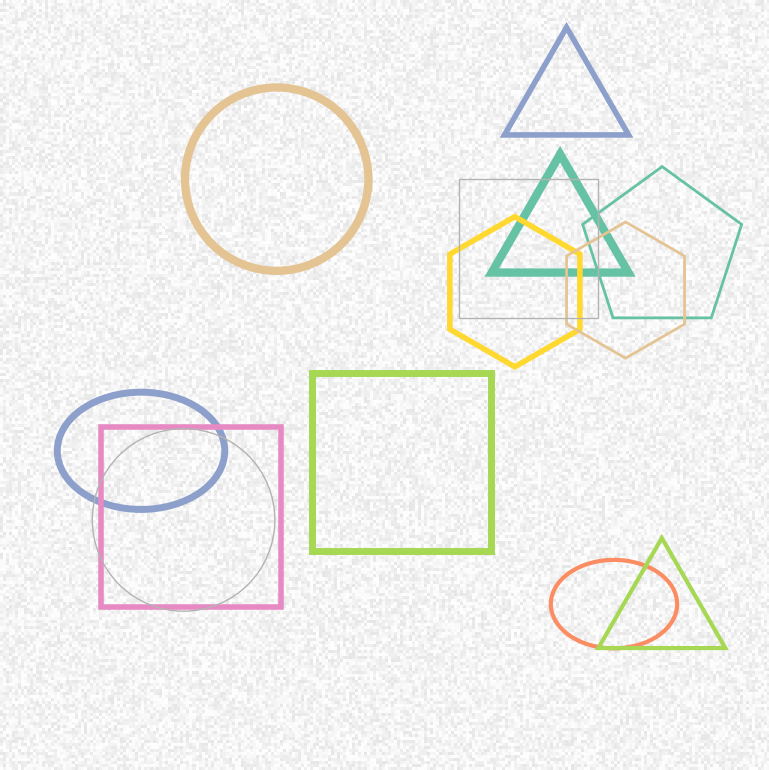[{"shape": "pentagon", "thickness": 1, "radius": 0.54, "center": [0.86, 0.675]}, {"shape": "triangle", "thickness": 3, "radius": 0.51, "center": [0.727, 0.697]}, {"shape": "oval", "thickness": 1.5, "radius": 0.41, "center": [0.797, 0.215]}, {"shape": "triangle", "thickness": 2, "radius": 0.47, "center": [0.736, 0.871]}, {"shape": "oval", "thickness": 2.5, "radius": 0.54, "center": [0.183, 0.415]}, {"shape": "square", "thickness": 2, "radius": 0.58, "center": [0.249, 0.328]}, {"shape": "triangle", "thickness": 1.5, "radius": 0.48, "center": [0.86, 0.206]}, {"shape": "square", "thickness": 2.5, "radius": 0.58, "center": [0.521, 0.4]}, {"shape": "hexagon", "thickness": 2, "radius": 0.49, "center": [0.669, 0.621]}, {"shape": "hexagon", "thickness": 1, "radius": 0.44, "center": [0.812, 0.623]}, {"shape": "circle", "thickness": 3, "radius": 0.6, "center": [0.359, 0.767]}, {"shape": "circle", "thickness": 0.5, "radius": 0.59, "center": [0.238, 0.325]}, {"shape": "square", "thickness": 0.5, "radius": 0.45, "center": [0.686, 0.677]}]